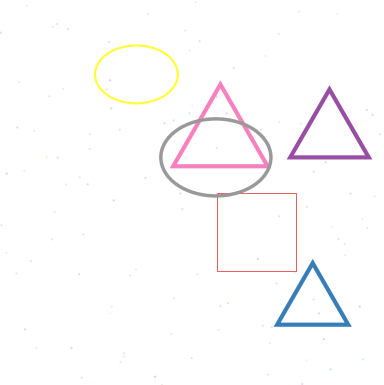[{"shape": "square", "thickness": 0.5, "radius": 0.51, "center": [0.666, 0.398]}, {"shape": "triangle", "thickness": 3, "radius": 0.53, "center": [0.812, 0.21]}, {"shape": "triangle", "thickness": 3, "radius": 0.59, "center": [0.856, 0.65]}, {"shape": "oval", "thickness": 1.5, "radius": 0.54, "center": [0.354, 0.807]}, {"shape": "triangle", "thickness": 3, "radius": 0.71, "center": [0.572, 0.639]}, {"shape": "oval", "thickness": 2.5, "radius": 0.71, "center": [0.561, 0.591]}]